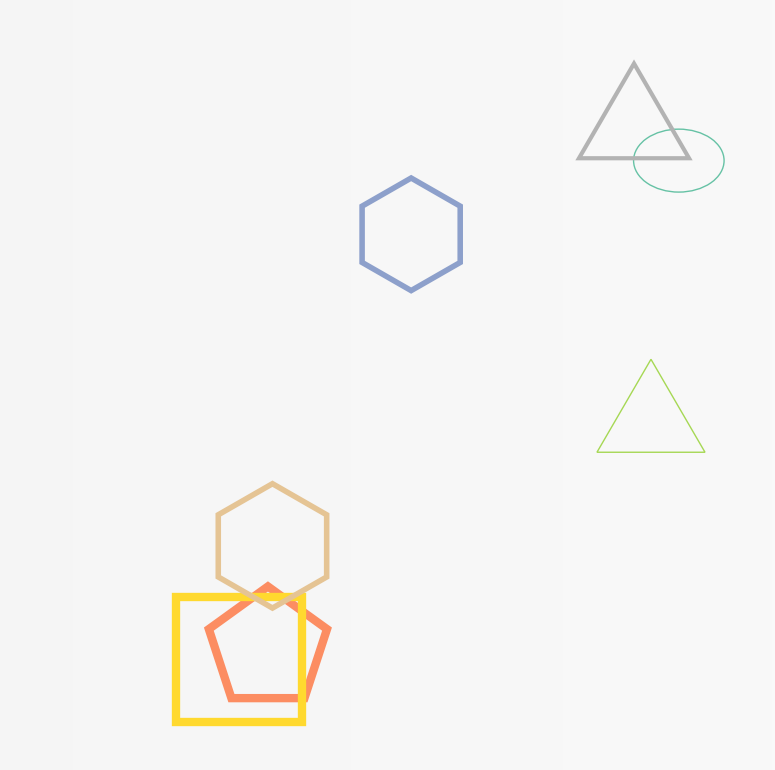[{"shape": "oval", "thickness": 0.5, "radius": 0.29, "center": [0.876, 0.791]}, {"shape": "pentagon", "thickness": 3, "radius": 0.4, "center": [0.346, 0.158]}, {"shape": "hexagon", "thickness": 2, "radius": 0.37, "center": [0.531, 0.696]}, {"shape": "triangle", "thickness": 0.5, "radius": 0.4, "center": [0.84, 0.453]}, {"shape": "square", "thickness": 3, "radius": 0.41, "center": [0.309, 0.143]}, {"shape": "hexagon", "thickness": 2, "radius": 0.4, "center": [0.352, 0.291]}, {"shape": "triangle", "thickness": 1.5, "radius": 0.41, "center": [0.818, 0.835]}]